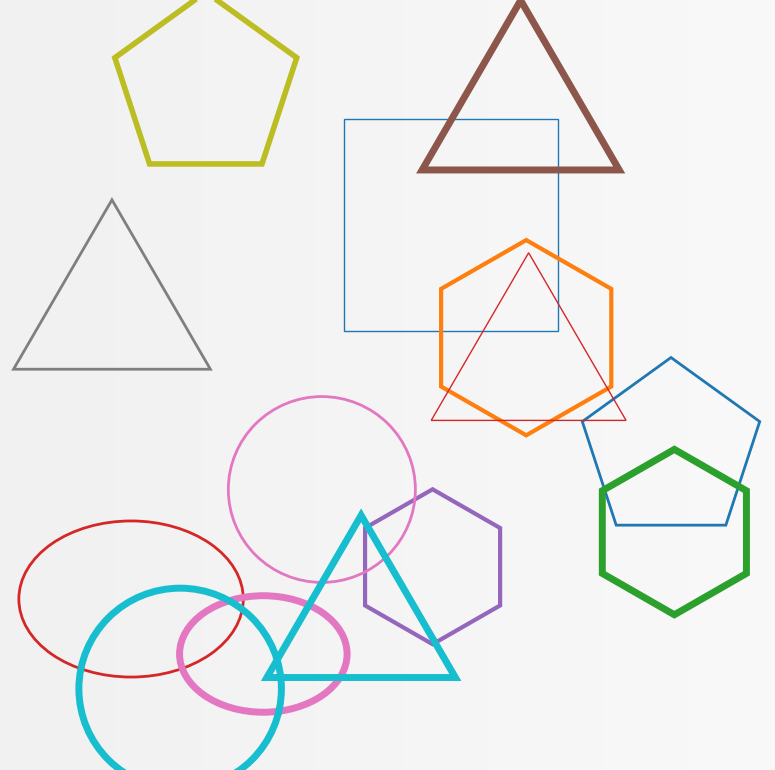[{"shape": "pentagon", "thickness": 1, "radius": 0.6, "center": [0.866, 0.415]}, {"shape": "square", "thickness": 0.5, "radius": 0.69, "center": [0.582, 0.708]}, {"shape": "hexagon", "thickness": 1.5, "radius": 0.63, "center": [0.679, 0.561]}, {"shape": "hexagon", "thickness": 2.5, "radius": 0.54, "center": [0.87, 0.309]}, {"shape": "triangle", "thickness": 0.5, "radius": 0.73, "center": [0.682, 0.527]}, {"shape": "oval", "thickness": 1, "radius": 0.72, "center": [0.169, 0.222]}, {"shape": "hexagon", "thickness": 1.5, "radius": 0.5, "center": [0.558, 0.264]}, {"shape": "triangle", "thickness": 2.5, "radius": 0.73, "center": [0.672, 0.853]}, {"shape": "oval", "thickness": 2.5, "radius": 0.54, "center": [0.34, 0.151]}, {"shape": "circle", "thickness": 1, "radius": 0.6, "center": [0.415, 0.364]}, {"shape": "triangle", "thickness": 1, "radius": 0.73, "center": [0.144, 0.594]}, {"shape": "pentagon", "thickness": 2, "radius": 0.62, "center": [0.266, 0.887]}, {"shape": "triangle", "thickness": 2.5, "radius": 0.7, "center": [0.466, 0.19]}, {"shape": "circle", "thickness": 2.5, "radius": 0.65, "center": [0.232, 0.105]}]